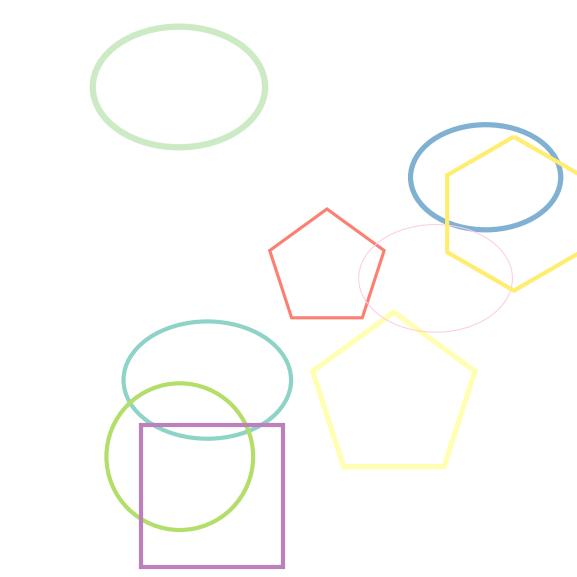[{"shape": "oval", "thickness": 2, "radius": 0.73, "center": [0.359, 0.341]}, {"shape": "pentagon", "thickness": 2.5, "radius": 0.74, "center": [0.682, 0.311]}, {"shape": "pentagon", "thickness": 1.5, "radius": 0.52, "center": [0.566, 0.533]}, {"shape": "oval", "thickness": 2.5, "radius": 0.65, "center": [0.841, 0.692]}, {"shape": "circle", "thickness": 2, "radius": 0.64, "center": [0.311, 0.208]}, {"shape": "oval", "thickness": 0.5, "radius": 0.67, "center": [0.754, 0.517]}, {"shape": "square", "thickness": 2, "radius": 0.62, "center": [0.367, 0.14]}, {"shape": "oval", "thickness": 3, "radius": 0.75, "center": [0.31, 0.849]}, {"shape": "hexagon", "thickness": 2, "radius": 0.67, "center": [0.89, 0.629]}]